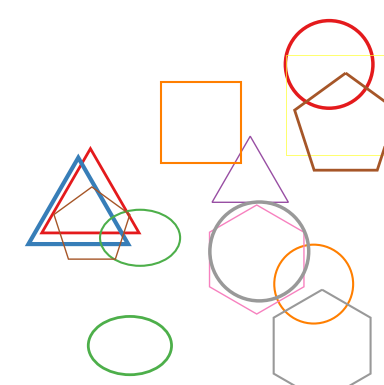[{"shape": "triangle", "thickness": 2, "radius": 0.73, "center": [0.235, 0.468]}, {"shape": "circle", "thickness": 2.5, "radius": 0.57, "center": [0.855, 0.833]}, {"shape": "triangle", "thickness": 3, "radius": 0.75, "center": [0.203, 0.441]}, {"shape": "oval", "thickness": 1.5, "radius": 0.52, "center": [0.364, 0.382]}, {"shape": "oval", "thickness": 2, "radius": 0.54, "center": [0.337, 0.102]}, {"shape": "triangle", "thickness": 1, "radius": 0.57, "center": [0.65, 0.532]}, {"shape": "circle", "thickness": 1.5, "radius": 0.51, "center": [0.815, 0.262]}, {"shape": "square", "thickness": 1.5, "radius": 0.52, "center": [0.522, 0.682]}, {"shape": "square", "thickness": 0.5, "radius": 0.65, "center": [0.873, 0.728]}, {"shape": "pentagon", "thickness": 1, "radius": 0.52, "center": [0.239, 0.411]}, {"shape": "pentagon", "thickness": 2, "radius": 0.7, "center": [0.898, 0.671]}, {"shape": "hexagon", "thickness": 1, "radius": 0.71, "center": [0.667, 0.326]}, {"shape": "hexagon", "thickness": 1.5, "radius": 0.73, "center": [0.837, 0.102]}, {"shape": "circle", "thickness": 2.5, "radius": 0.64, "center": [0.673, 0.347]}]